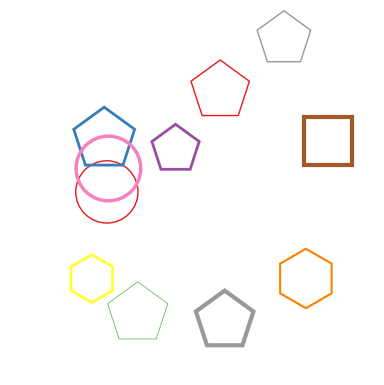[{"shape": "pentagon", "thickness": 1, "radius": 0.4, "center": [0.572, 0.764]}, {"shape": "circle", "thickness": 1, "radius": 0.4, "center": [0.278, 0.502]}, {"shape": "pentagon", "thickness": 2, "radius": 0.42, "center": [0.271, 0.638]}, {"shape": "pentagon", "thickness": 0.5, "radius": 0.41, "center": [0.358, 0.186]}, {"shape": "pentagon", "thickness": 2, "radius": 0.32, "center": [0.456, 0.613]}, {"shape": "hexagon", "thickness": 1.5, "radius": 0.39, "center": [0.794, 0.277]}, {"shape": "hexagon", "thickness": 2, "radius": 0.31, "center": [0.238, 0.276]}, {"shape": "square", "thickness": 3, "radius": 0.31, "center": [0.852, 0.633]}, {"shape": "circle", "thickness": 2.5, "radius": 0.42, "center": [0.282, 0.562]}, {"shape": "pentagon", "thickness": 1, "radius": 0.37, "center": [0.737, 0.899]}, {"shape": "pentagon", "thickness": 3, "radius": 0.39, "center": [0.584, 0.167]}]